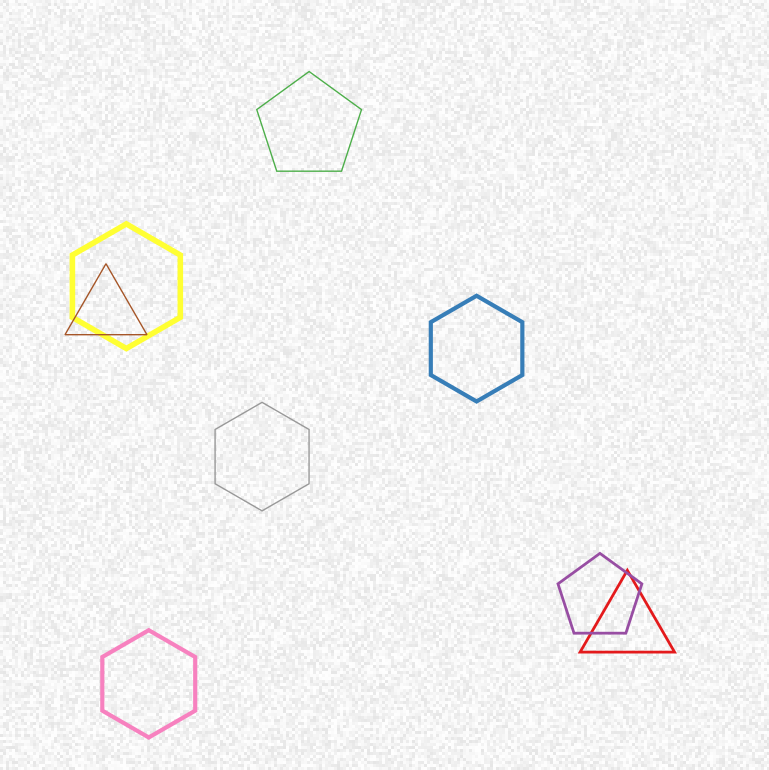[{"shape": "triangle", "thickness": 1, "radius": 0.35, "center": [0.815, 0.189]}, {"shape": "hexagon", "thickness": 1.5, "radius": 0.34, "center": [0.619, 0.547]}, {"shape": "pentagon", "thickness": 0.5, "radius": 0.36, "center": [0.401, 0.836]}, {"shape": "pentagon", "thickness": 1, "radius": 0.29, "center": [0.779, 0.224]}, {"shape": "hexagon", "thickness": 2, "radius": 0.4, "center": [0.164, 0.628]}, {"shape": "triangle", "thickness": 0.5, "radius": 0.31, "center": [0.138, 0.596]}, {"shape": "hexagon", "thickness": 1.5, "radius": 0.35, "center": [0.193, 0.112]}, {"shape": "hexagon", "thickness": 0.5, "radius": 0.35, "center": [0.34, 0.407]}]